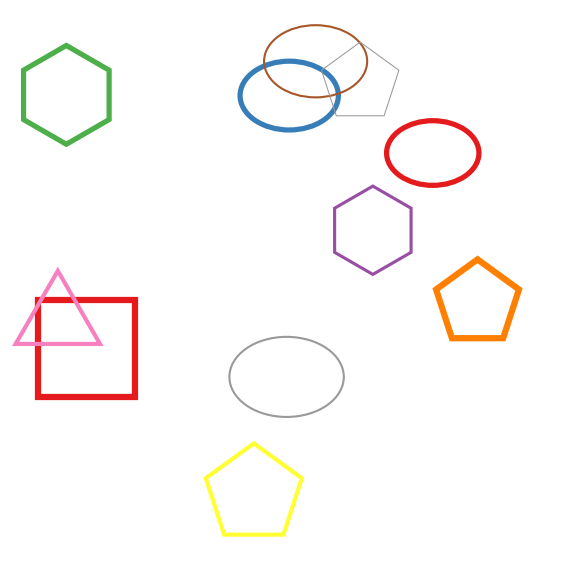[{"shape": "oval", "thickness": 2.5, "radius": 0.4, "center": [0.749, 0.734]}, {"shape": "square", "thickness": 3, "radius": 0.42, "center": [0.15, 0.396]}, {"shape": "oval", "thickness": 2.5, "radius": 0.43, "center": [0.501, 0.834]}, {"shape": "hexagon", "thickness": 2.5, "radius": 0.43, "center": [0.115, 0.835]}, {"shape": "hexagon", "thickness": 1.5, "radius": 0.38, "center": [0.646, 0.6]}, {"shape": "pentagon", "thickness": 3, "radius": 0.38, "center": [0.827, 0.475]}, {"shape": "pentagon", "thickness": 2, "radius": 0.44, "center": [0.44, 0.144]}, {"shape": "oval", "thickness": 1, "radius": 0.45, "center": [0.547, 0.893]}, {"shape": "triangle", "thickness": 2, "radius": 0.42, "center": [0.1, 0.446]}, {"shape": "pentagon", "thickness": 0.5, "radius": 0.35, "center": [0.624, 0.856]}, {"shape": "oval", "thickness": 1, "radius": 0.5, "center": [0.496, 0.346]}]